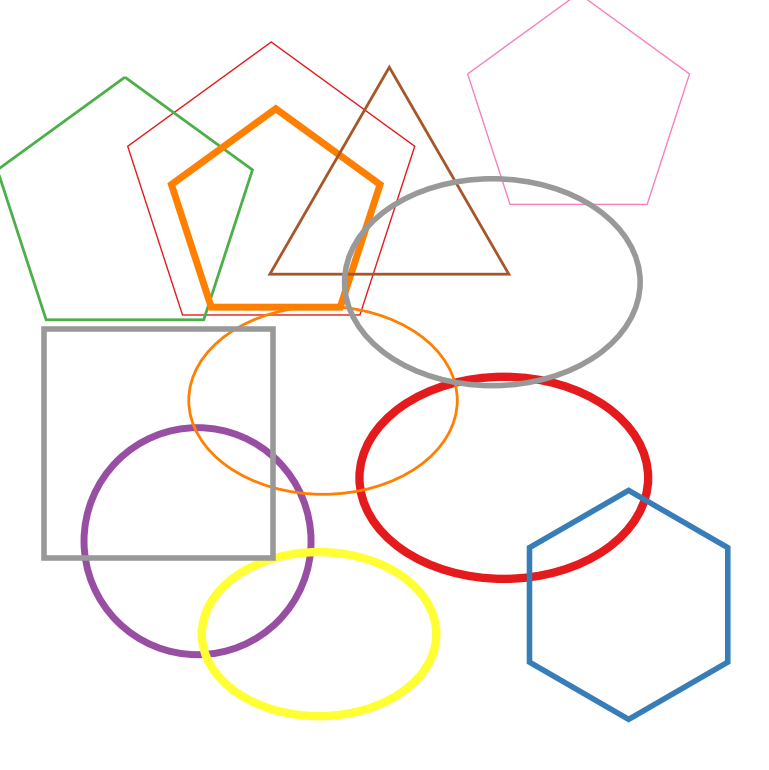[{"shape": "pentagon", "thickness": 0.5, "radius": 0.98, "center": [0.352, 0.749]}, {"shape": "oval", "thickness": 3, "radius": 0.94, "center": [0.654, 0.379]}, {"shape": "hexagon", "thickness": 2, "radius": 0.74, "center": [0.816, 0.214]}, {"shape": "pentagon", "thickness": 1, "radius": 0.87, "center": [0.162, 0.726]}, {"shape": "circle", "thickness": 2.5, "radius": 0.74, "center": [0.257, 0.297]}, {"shape": "oval", "thickness": 1, "radius": 0.87, "center": [0.419, 0.48]}, {"shape": "pentagon", "thickness": 2.5, "radius": 0.71, "center": [0.358, 0.716]}, {"shape": "oval", "thickness": 3, "radius": 0.76, "center": [0.414, 0.176]}, {"shape": "triangle", "thickness": 1, "radius": 0.9, "center": [0.506, 0.734]}, {"shape": "pentagon", "thickness": 0.5, "radius": 0.76, "center": [0.751, 0.857]}, {"shape": "square", "thickness": 2, "radius": 0.74, "center": [0.206, 0.424]}, {"shape": "oval", "thickness": 2, "radius": 0.96, "center": [0.639, 0.634]}]